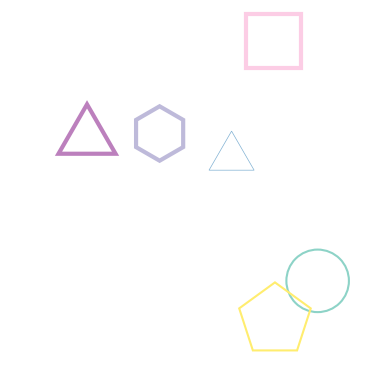[{"shape": "circle", "thickness": 1.5, "radius": 0.41, "center": [0.825, 0.271]}, {"shape": "hexagon", "thickness": 3, "radius": 0.35, "center": [0.415, 0.653]}, {"shape": "triangle", "thickness": 0.5, "radius": 0.34, "center": [0.601, 0.592]}, {"shape": "square", "thickness": 3, "radius": 0.35, "center": [0.71, 0.893]}, {"shape": "triangle", "thickness": 3, "radius": 0.43, "center": [0.226, 0.643]}, {"shape": "pentagon", "thickness": 1.5, "radius": 0.49, "center": [0.714, 0.169]}]